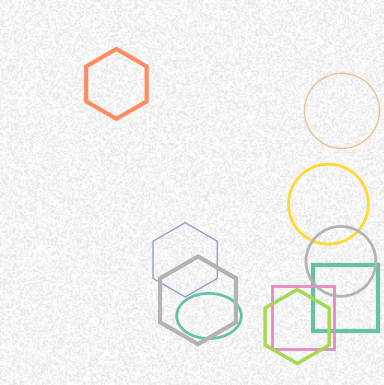[{"shape": "square", "thickness": 3, "radius": 0.42, "center": [0.897, 0.226]}, {"shape": "oval", "thickness": 2, "radius": 0.42, "center": [0.543, 0.179]}, {"shape": "hexagon", "thickness": 3, "radius": 0.45, "center": [0.302, 0.782]}, {"shape": "hexagon", "thickness": 1, "radius": 0.48, "center": [0.481, 0.325]}, {"shape": "square", "thickness": 2, "radius": 0.4, "center": [0.788, 0.175]}, {"shape": "hexagon", "thickness": 2.5, "radius": 0.48, "center": [0.772, 0.152]}, {"shape": "circle", "thickness": 2, "radius": 0.52, "center": [0.853, 0.47]}, {"shape": "circle", "thickness": 1, "radius": 0.49, "center": [0.888, 0.712]}, {"shape": "hexagon", "thickness": 3, "radius": 0.57, "center": [0.514, 0.22]}, {"shape": "circle", "thickness": 2, "radius": 0.45, "center": [0.885, 0.321]}]